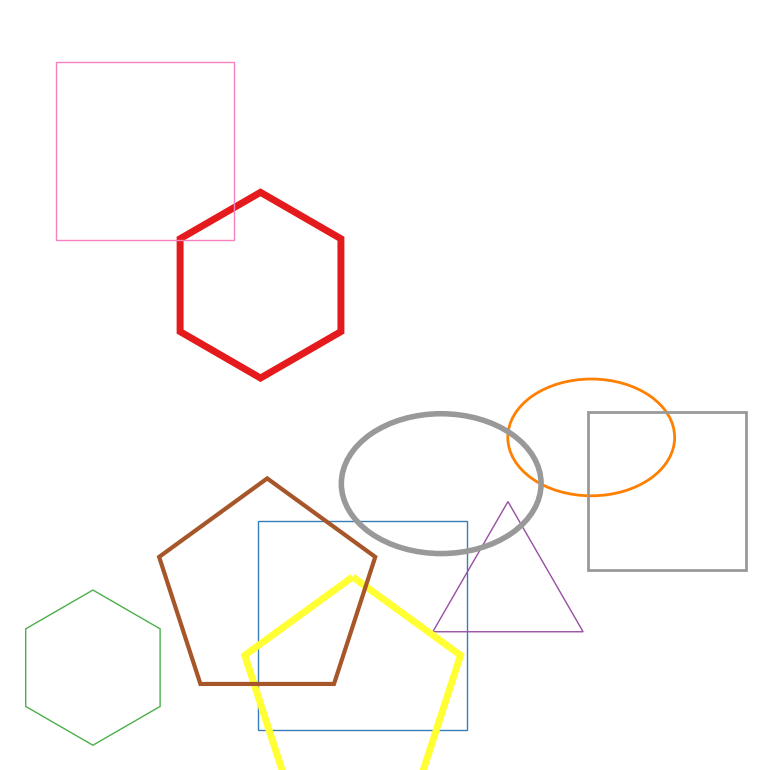[{"shape": "hexagon", "thickness": 2.5, "radius": 0.6, "center": [0.338, 0.63]}, {"shape": "square", "thickness": 0.5, "radius": 0.68, "center": [0.471, 0.187]}, {"shape": "hexagon", "thickness": 0.5, "radius": 0.5, "center": [0.121, 0.133]}, {"shape": "triangle", "thickness": 0.5, "radius": 0.56, "center": [0.66, 0.236]}, {"shape": "oval", "thickness": 1, "radius": 0.54, "center": [0.768, 0.432]}, {"shape": "pentagon", "thickness": 2.5, "radius": 0.74, "center": [0.458, 0.103]}, {"shape": "pentagon", "thickness": 1.5, "radius": 0.74, "center": [0.347, 0.231]}, {"shape": "square", "thickness": 0.5, "radius": 0.58, "center": [0.189, 0.804]}, {"shape": "oval", "thickness": 2, "radius": 0.65, "center": [0.573, 0.372]}, {"shape": "square", "thickness": 1, "radius": 0.51, "center": [0.866, 0.363]}]